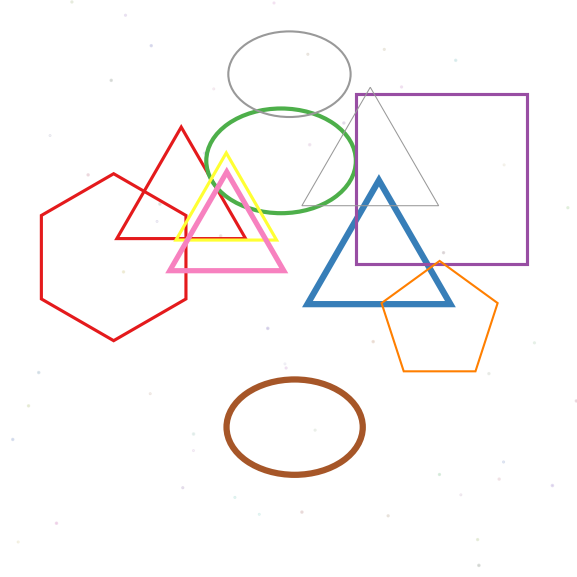[{"shape": "hexagon", "thickness": 1.5, "radius": 0.72, "center": [0.197, 0.554]}, {"shape": "triangle", "thickness": 1.5, "radius": 0.64, "center": [0.314, 0.65]}, {"shape": "triangle", "thickness": 3, "radius": 0.71, "center": [0.656, 0.544]}, {"shape": "oval", "thickness": 2, "radius": 0.65, "center": [0.487, 0.721]}, {"shape": "square", "thickness": 1.5, "radius": 0.74, "center": [0.765, 0.69]}, {"shape": "pentagon", "thickness": 1, "radius": 0.53, "center": [0.761, 0.442]}, {"shape": "triangle", "thickness": 1.5, "radius": 0.5, "center": [0.392, 0.634]}, {"shape": "oval", "thickness": 3, "radius": 0.59, "center": [0.51, 0.259]}, {"shape": "triangle", "thickness": 2.5, "radius": 0.57, "center": [0.393, 0.587]}, {"shape": "triangle", "thickness": 0.5, "radius": 0.68, "center": [0.641, 0.711]}, {"shape": "oval", "thickness": 1, "radius": 0.53, "center": [0.501, 0.871]}]